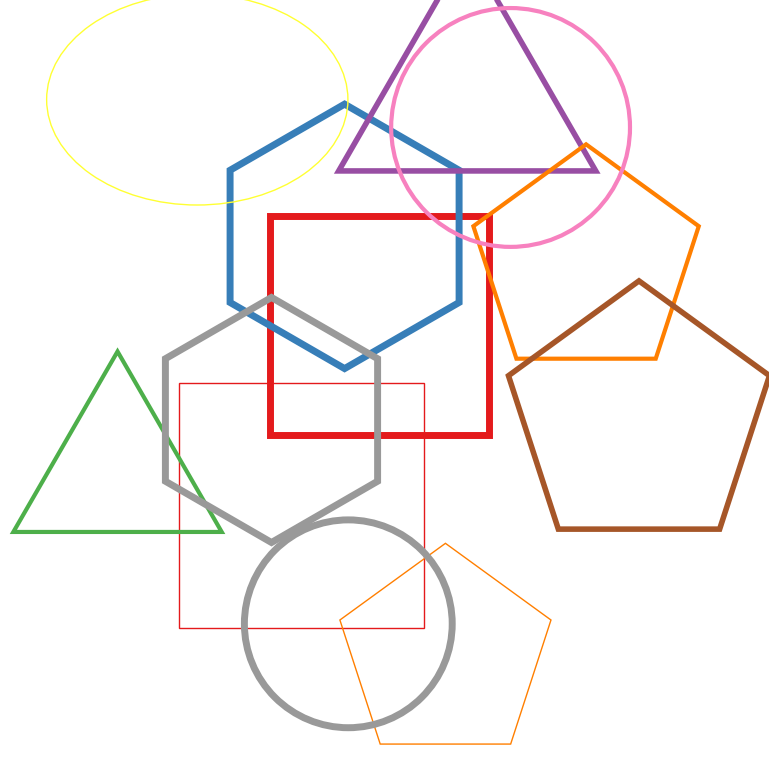[{"shape": "square", "thickness": 0.5, "radius": 0.8, "center": [0.391, 0.343]}, {"shape": "square", "thickness": 2.5, "radius": 0.71, "center": [0.492, 0.578]}, {"shape": "hexagon", "thickness": 2.5, "radius": 0.86, "center": [0.448, 0.693]}, {"shape": "triangle", "thickness": 1.5, "radius": 0.78, "center": [0.153, 0.387]}, {"shape": "triangle", "thickness": 2, "radius": 0.96, "center": [0.607, 0.874]}, {"shape": "pentagon", "thickness": 1.5, "radius": 0.77, "center": [0.761, 0.659]}, {"shape": "pentagon", "thickness": 0.5, "radius": 0.72, "center": [0.578, 0.15]}, {"shape": "oval", "thickness": 0.5, "radius": 0.98, "center": [0.256, 0.871]}, {"shape": "pentagon", "thickness": 2, "radius": 0.89, "center": [0.83, 0.457]}, {"shape": "circle", "thickness": 1.5, "radius": 0.78, "center": [0.663, 0.834]}, {"shape": "circle", "thickness": 2.5, "radius": 0.67, "center": [0.452, 0.19]}, {"shape": "hexagon", "thickness": 2.5, "radius": 0.8, "center": [0.353, 0.455]}]